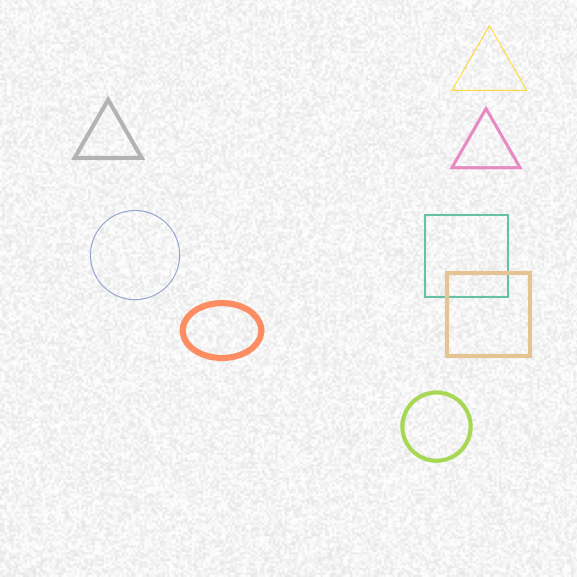[{"shape": "square", "thickness": 1, "radius": 0.36, "center": [0.808, 0.556]}, {"shape": "oval", "thickness": 3, "radius": 0.34, "center": [0.384, 0.427]}, {"shape": "circle", "thickness": 0.5, "radius": 0.39, "center": [0.234, 0.557]}, {"shape": "triangle", "thickness": 1.5, "radius": 0.34, "center": [0.842, 0.743]}, {"shape": "circle", "thickness": 2, "radius": 0.3, "center": [0.756, 0.26]}, {"shape": "triangle", "thickness": 0.5, "radius": 0.37, "center": [0.847, 0.88]}, {"shape": "square", "thickness": 2, "radius": 0.36, "center": [0.846, 0.454]}, {"shape": "triangle", "thickness": 2, "radius": 0.34, "center": [0.187, 0.759]}]